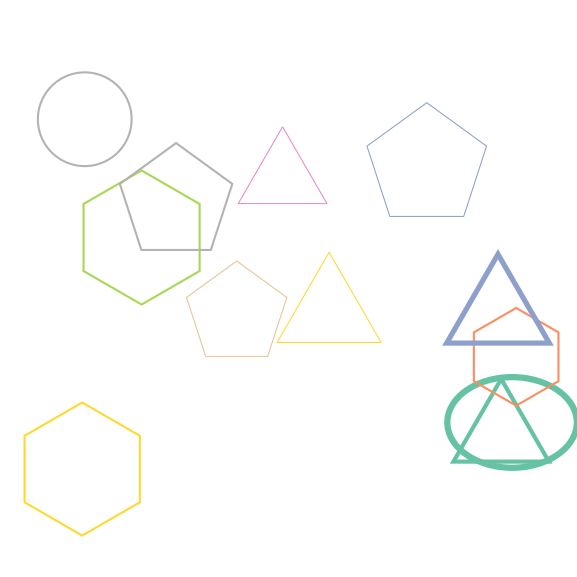[{"shape": "triangle", "thickness": 2, "radius": 0.48, "center": [0.868, 0.248]}, {"shape": "oval", "thickness": 3, "radius": 0.56, "center": [0.887, 0.268]}, {"shape": "hexagon", "thickness": 1, "radius": 0.42, "center": [0.894, 0.381]}, {"shape": "triangle", "thickness": 2.5, "radius": 0.51, "center": [0.862, 0.456]}, {"shape": "pentagon", "thickness": 0.5, "radius": 0.54, "center": [0.739, 0.712]}, {"shape": "triangle", "thickness": 0.5, "radius": 0.44, "center": [0.489, 0.691]}, {"shape": "hexagon", "thickness": 1, "radius": 0.58, "center": [0.245, 0.588]}, {"shape": "hexagon", "thickness": 1, "radius": 0.58, "center": [0.142, 0.187]}, {"shape": "triangle", "thickness": 0.5, "radius": 0.52, "center": [0.57, 0.458]}, {"shape": "pentagon", "thickness": 0.5, "radius": 0.46, "center": [0.41, 0.456]}, {"shape": "pentagon", "thickness": 1, "radius": 0.51, "center": [0.305, 0.649]}, {"shape": "circle", "thickness": 1, "radius": 0.41, "center": [0.147, 0.793]}]